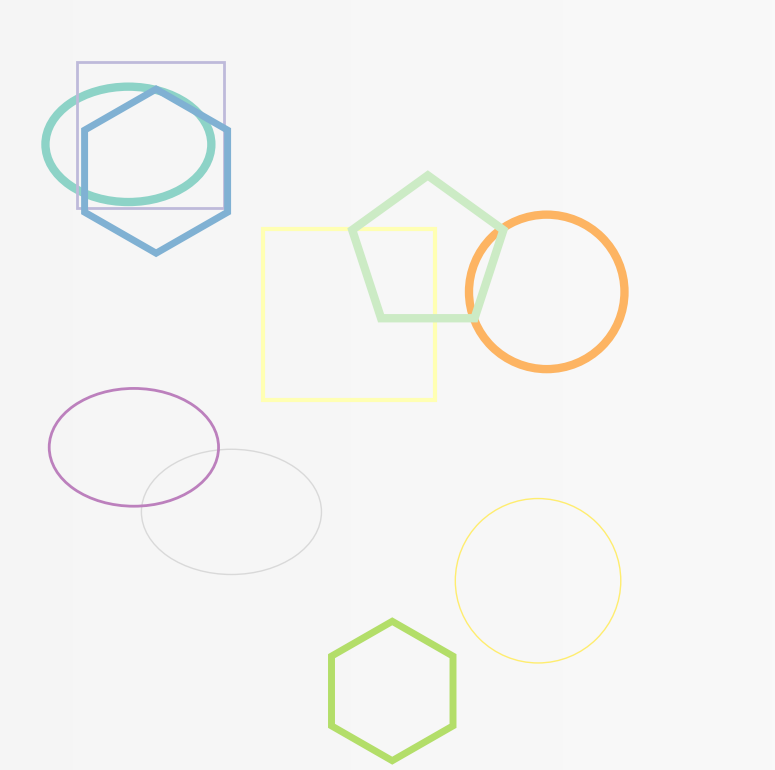[{"shape": "oval", "thickness": 3, "radius": 0.54, "center": [0.166, 0.813]}, {"shape": "square", "thickness": 1.5, "radius": 0.55, "center": [0.45, 0.591]}, {"shape": "square", "thickness": 1, "radius": 0.47, "center": [0.194, 0.825]}, {"shape": "hexagon", "thickness": 2.5, "radius": 0.53, "center": [0.201, 0.778]}, {"shape": "circle", "thickness": 3, "radius": 0.5, "center": [0.705, 0.621]}, {"shape": "hexagon", "thickness": 2.5, "radius": 0.45, "center": [0.506, 0.103]}, {"shape": "oval", "thickness": 0.5, "radius": 0.58, "center": [0.299, 0.335]}, {"shape": "oval", "thickness": 1, "radius": 0.55, "center": [0.173, 0.419]}, {"shape": "pentagon", "thickness": 3, "radius": 0.51, "center": [0.552, 0.67]}, {"shape": "circle", "thickness": 0.5, "radius": 0.53, "center": [0.694, 0.246]}]